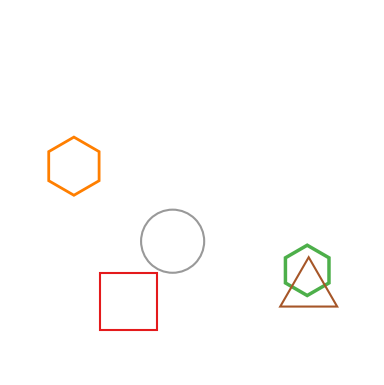[{"shape": "square", "thickness": 1.5, "radius": 0.37, "center": [0.333, 0.216]}, {"shape": "hexagon", "thickness": 2.5, "radius": 0.33, "center": [0.798, 0.298]}, {"shape": "hexagon", "thickness": 2, "radius": 0.38, "center": [0.192, 0.568]}, {"shape": "triangle", "thickness": 1.5, "radius": 0.43, "center": [0.802, 0.246]}, {"shape": "circle", "thickness": 1.5, "radius": 0.41, "center": [0.448, 0.373]}]